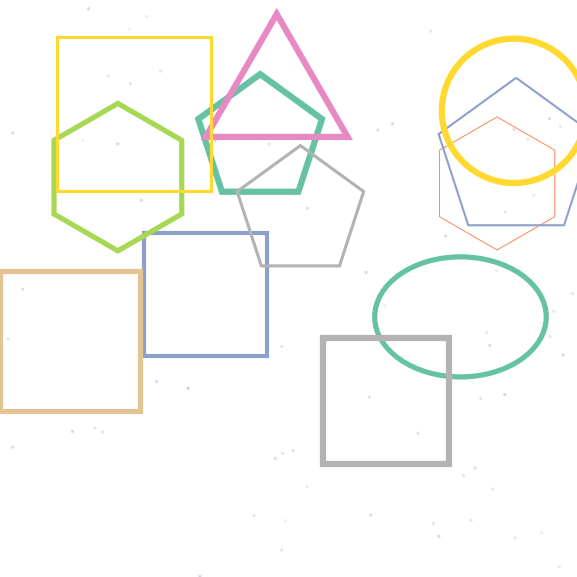[{"shape": "pentagon", "thickness": 3, "radius": 0.56, "center": [0.451, 0.758]}, {"shape": "oval", "thickness": 2.5, "radius": 0.74, "center": [0.797, 0.45]}, {"shape": "hexagon", "thickness": 0.5, "radius": 0.58, "center": [0.861, 0.681]}, {"shape": "pentagon", "thickness": 1, "radius": 0.71, "center": [0.894, 0.723]}, {"shape": "square", "thickness": 2, "radius": 0.53, "center": [0.355, 0.49]}, {"shape": "triangle", "thickness": 3, "radius": 0.71, "center": [0.479, 0.833]}, {"shape": "hexagon", "thickness": 2.5, "radius": 0.64, "center": [0.204, 0.692]}, {"shape": "square", "thickness": 1.5, "radius": 0.67, "center": [0.232, 0.802]}, {"shape": "circle", "thickness": 3, "radius": 0.63, "center": [0.89, 0.807]}, {"shape": "square", "thickness": 2.5, "radius": 0.6, "center": [0.121, 0.409]}, {"shape": "pentagon", "thickness": 1.5, "radius": 0.58, "center": [0.52, 0.632]}, {"shape": "square", "thickness": 3, "radius": 0.54, "center": [0.669, 0.305]}]